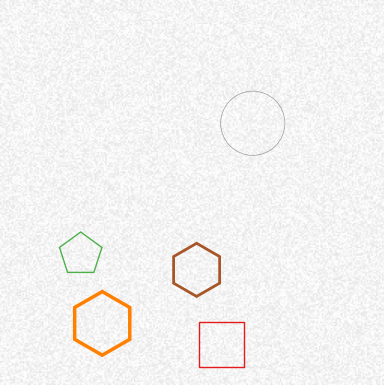[{"shape": "square", "thickness": 1, "radius": 0.29, "center": [0.575, 0.106]}, {"shape": "pentagon", "thickness": 1, "radius": 0.29, "center": [0.21, 0.339]}, {"shape": "hexagon", "thickness": 2.5, "radius": 0.41, "center": [0.266, 0.16]}, {"shape": "hexagon", "thickness": 2, "radius": 0.35, "center": [0.511, 0.299]}, {"shape": "circle", "thickness": 0.5, "radius": 0.42, "center": [0.657, 0.68]}]